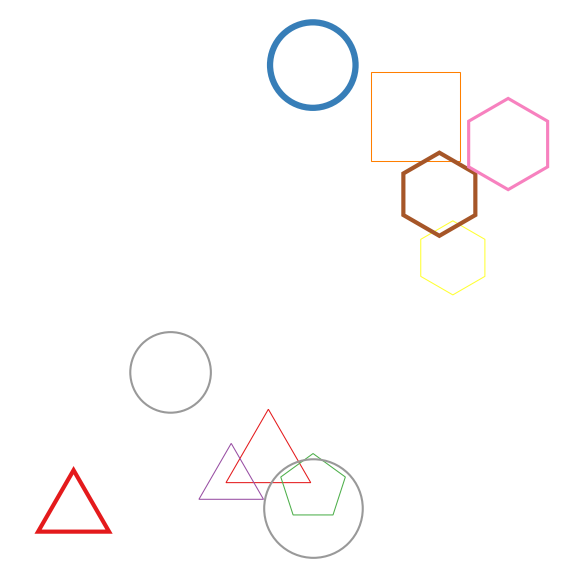[{"shape": "triangle", "thickness": 0.5, "radius": 0.42, "center": [0.465, 0.206]}, {"shape": "triangle", "thickness": 2, "radius": 0.35, "center": [0.127, 0.114]}, {"shape": "circle", "thickness": 3, "radius": 0.37, "center": [0.542, 0.886]}, {"shape": "pentagon", "thickness": 0.5, "radius": 0.29, "center": [0.542, 0.155]}, {"shape": "triangle", "thickness": 0.5, "radius": 0.32, "center": [0.4, 0.167]}, {"shape": "square", "thickness": 0.5, "radius": 0.39, "center": [0.719, 0.798]}, {"shape": "hexagon", "thickness": 0.5, "radius": 0.32, "center": [0.784, 0.553]}, {"shape": "hexagon", "thickness": 2, "radius": 0.36, "center": [0.761, 0.663]}, {"shape": "hexagon", "thickness": 1.5, "radius": 0.39, "center": [0.88, 0.75]}, {"shape": "circle", "thickness": 1, "radius": 0.35, "center": [0.295, 0.354]}, {"shape": "circle", "thickness": 1, "radius": 0.43, "center": [0.543, 0.119]}]